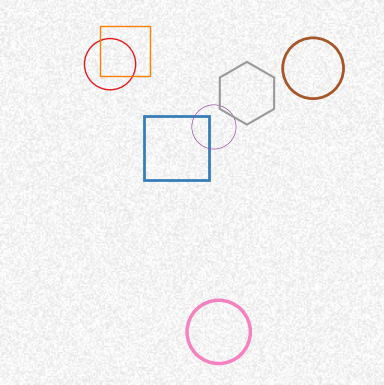[{"shape": "circle", "thickness": 1, "radius": 0.33, "center": [0.286, 0.833]}, {"shape": "square", "thickness": 2, "radius": 0.42, "center": [0.459, 0.616]}, {"shape": "circle", "thickness": 0.5, "radius": 0.29, "center": [0.556, 0.67]}, {"shape": "square", "thickness": 1, "radius": 0.33, "center": [0.324, 0.869]}, {"shape": "circle", "thickness": 2, "radius": 0.39, "center": [0.813, 0.823]}, {"shape": "circle", "thickness": 2.5, "radius": 0.41, "center": [0.568, 0.138]}, {"shape": "hexagon", "thickness": 1.5, "radius": 0.41, "center": [0.641, 0.758]}]